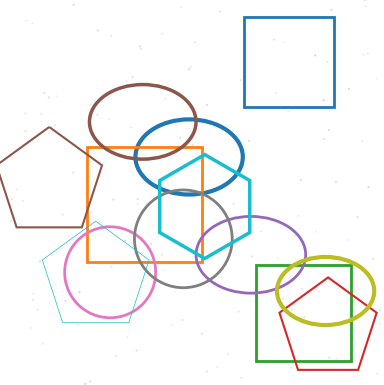[{"shape": "oval", "thickness": 3, "radius": 0.7, "center": [0.491, 0.592]}, {"shape": "square", "thickness": 2, "radius": 0.59, "center": [0.75, 0.839]}, {"shape": "square", "thickness": 2, "radius": 0.75, "center": [0.375, 0.469]}, {"shape": "square", "thickness": 2, "radius": 0.62, "center": [0.788, 0.187]}, {"shape": "pentagon", "thickness": 1.5, "radius": 0.66, "center": [0.852, 0.147]}, {"shape": "oval", "thickness": 2, "radius": 0.71, "center": [0.652, 0.338]}, {"shape": "oval", "thickness": 2.5, "radius": 0.69, "center": [0.371, 0.684]}, {"shape": "pentagon", "thickness": 1.5, "radius": 0.72, "center": [0.128, 0.526]}, {"shape": "circle", "thickness": 2, "radius": 0.59, "center": [0.286, 0.293]}, {"shape": "circle", "thickness": 2, "radius": 0.63, "center": [0.476, 0.38]}, {"shape": "oval", "thickness": 3, "radius": 0.63, "center": [0.846, 0.244]}, {"shape": "pentagon", "thickness": 0.5, "radius": 0.73, "center": [0.249, 0.28]}, {"shape": "hexagon", "thickness": 2.5, "radius": 0.67, "center": [0.532, 0.464]}]